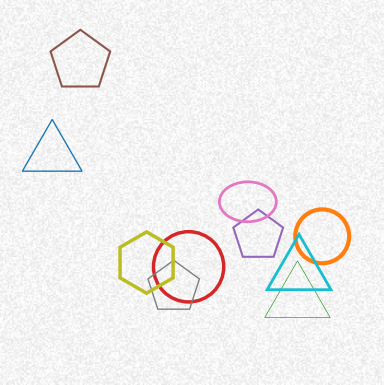[{"shape": "triangle", "thickness": 1, "radius": 0.45, "center": [0.136, 0.6]}, {"shape": "circle", "thickness": 3, "radius": 0.35, "center": [0.837, 0.386]}, {"shape": "triangle", "thickness": 0.5, "radius": 0.49, "center": [0.773, 0.224]}, {"shape": "circle", "thickness": 2.5, "radius": 0.46, "center": [0.49, 0.307]}, {"shape": "pentagon", "thickness": 1.5, "radius": 0.34, "center": [0.671, 0.388]}, {"shape": "pentagon", "thickness": 1.5, "radius": 0.41, "center": [0.209, 0.841]}, {"shape": "oval", "thickness": 2, "radius": 0.37, "center": [0.644, 0.476]}, {"shape": "pentagon", "thickness": 1, "radius": 0.35, "center": [0.451, 0.254]}, {"shape": "hexagon", "thickness": 2.5, "radius": 0.4, "center": [0.381, 0.318]}, {"shape": "triangle", "thickness": 2, "radius": 0.48, "center": [0.777, 0.295]}]